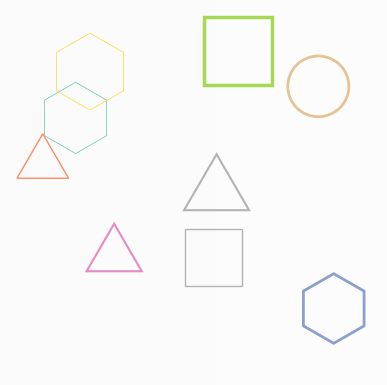[{"shape": "hexagon", "thickness": 0.5, "radius": 0.46, "center": [0.195, 0.694]}, {"shape": "triangle", "thickness": 1, "radius": 0.38, "center": [0.11, 0.575]}, {"shape": "hexagon", "thickness": 2, "radius": 0.45, "center": [0.861, 0.199]}, {"shape": "triangle", "thickness": 1.5, "radius": 0.41, "center": [0.295, 0.337]}, {"shape": "square", "thickness": 2.5, "radius": 0.44, "center": [0.614, 0.868]}, {"shape": "hexagon", "thickness": 0.5, "radius": 0.5, "center": [0.232, 0.814]}, {"shape": "circle", "thickness": 2, "radius": 0.39, "center": [0.821, 0.776]}, {"shape": "square", "thickness": 1, "radius": 0.37, "center": [0.55, 0.332]}, {"shape": "triangle", "thickness": 1.5, "radius": 0.48, "center": [0.559, 0.502]}]